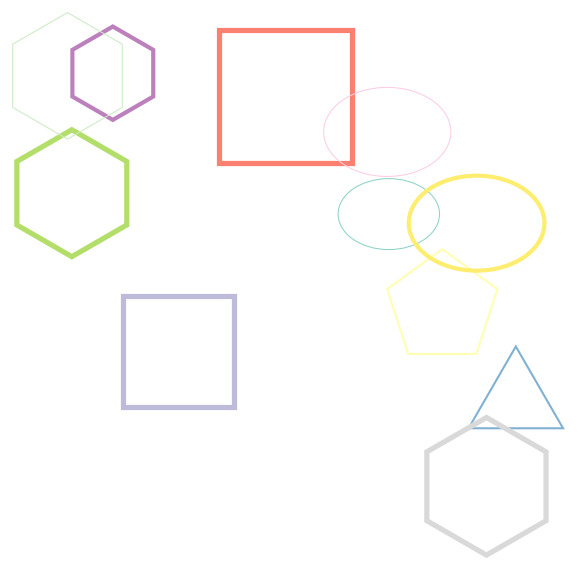[{"shape": "oval", "thickness": 0.5, "radius": 0.44, "center": [0.673, 0.628]}, {"shape": "pentagon", "thickness": 1, "radius": 0.5, "center": [0.766, 0.467]}, {"shape": "square", "thickness": 2.5, "radius": 0.48, "center": [0.309, 0.39]}, {"shape": "square", "thickness": 2.5, "radius": 0.58, "center": [0.494, 0.832]}, {"shape": "triangle", "thickness": 1, "radius": 0.47, "center": [0.893, 0.305]}, {"shape": "hexagon", "thickness": 2.5, "radius": 0.55, "center": [0.124, 0.665]}, {"shape": "oval", "thickness": 0.5, "radius": 0.55, "center": [0.671, 0.771]}, {"shape": "hexagon", "thickness": 2.5, "radius": 0.6, "center": [0.842, 0.157]}, {"shape": "hexagon", "thickness": 2, "radius": 0.4, "center": [0.195, 0.872]}, {"shape": "hexagon", "thickness": 0.5, "radius": 0.55, "center": [0.117, 0.868]}, {"shape": "oval", "thickness": 2, "radius": 0.59, "center": [0.825, 0.613]}]